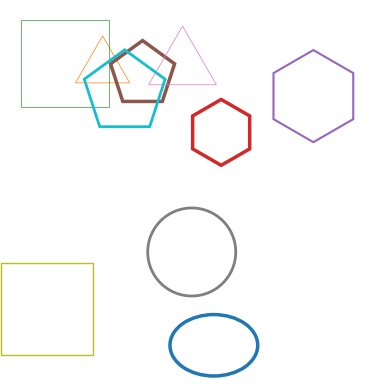[{"shape": "oval", "thickness": 2.5, "radius": 0.57, "center": [0.555, 0.103]}, {"shape": "triangle", "thickness": 0.5, "radius": 0.41, "center": [0.267, 0.825]}, {"shape": "square", "thickness": 0.5, "radius": 0.57, "center": [0.168, 0.835]}, {"shape": "hexagon", "thickness": 2.5, "radius": 0.43, "center": [0.574, 0.656]}, {"shape": "hexagon", "thickness": 1.5, "radius": 0.6, "center": [0.814, 0.75]}, {"shape": "pentagon", "thickness": 2.5, "radius": 0.44, "center": [0.37, 0.807]}, {"shape": "triangle", "thickness": 0.5, "radius": 0.51, "center": [0.474, 0.831]}, {"shape": "circle", "thickness": 2, "radius": 0.57, "center": [0.498, 0.346]}, {"shape": "square", "thickness": 1, "radius": 0.6, "center": [0.121, 0.198]}, {"shape": "pentagon", "thickness": 2, "radius": 0.55, "center": [0.324, 0.76]}]